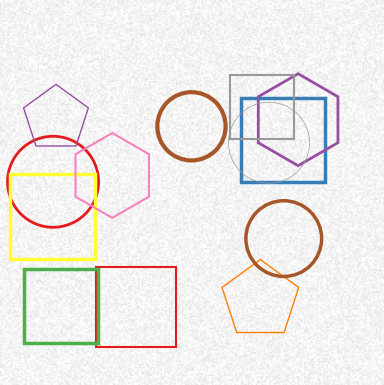[{"shape": "square", "thickness": 1.5, "radius": 0.52, "center": [0.353, 0.202]}, {"shape": "circle", "thickness": 2, "radius": 0.59, "center": [0.138, 0.528]}, {"shape": "square", "thickness": 2.5, "radius": 0.54, "center": [0.735, 0.637]}, {"shape": "square", "thickness": 2.5, "radius": 0.48, "center": [0.159, 0.205]}, {"shape": "hexagon", "thickness": 2, "radius": 0.6, "center": [0.774, 0.689]}, {"shape": "pentagon", "thickness": 1, "radius": 0.44, "center": [0.145, 0.692]}, {"shape": "pentagon", "thickness": 1, "radius": 0.52, "center": [0.676, 0.221]}, {"shape": "square", "thickness": 2.5, "radius": 0.55, "center": [0.136, 0.438]}, {"shape": "circle", "thickness": 3, "radius": 0.44, "center": [0.497, 0.672]}, {"shape": "circle", "thickness": 2.5, "radius": 0.49, "center": [0.737, 0.38]}, {"shape": "hexagon", "thickness": 1.5, "radius": 0.55, "center": [0.292, 0.544]}, {"shape": "square", "thickness": 1.5, "radius": 0.42, "center": [0.68, 0.721]}, {"shape": "circle", "thickness": 0.5, "radius": 0.53, "center": [0.699, 0.629]}]